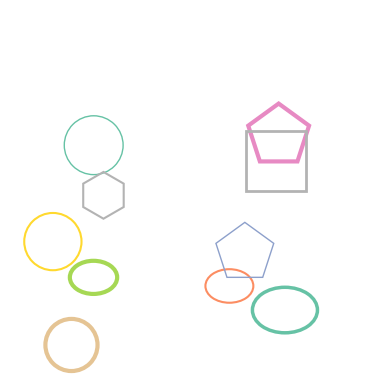[{"shape": "circle", "thickness": 1, "radius": 0.38, "center": [0.243, 0.623]}, {"shape": "oval", "thickness": 2.5, "radius": 0.42, "center": [0.74, 0.195]}, {"shape": "oval", "thickness": 1.5, "radius": 0.31, "center": [0.596, 0.257]}, {"shape": "pentagon", "thickness": 1, "radius": 0.39, "center": [0.636, 0.344]}, {"shape": "pentagon", "thickness": 3, "radius": 0.42, "center": [0.724, 0.648]}, {"shape": "oval", "thickness": 3, "radius": 0.31, "center": [0.243, 0.28]}, {"shape": "circle", "thickness": 1.5, "radius": 0.37, "center": [0.137, 0.372]}, {"shape": "circle", "thickness": 3, "radius": 0.34, "center": [0.186, 0.104]}, {"shape": "hexagon", "thickness": 1.5, "radius": 0.3, "center": [0.269, 0.493]}, {"shape": "square", "thickness": 2, "radius": 0.39, "center": [0.717, 0.581]}]